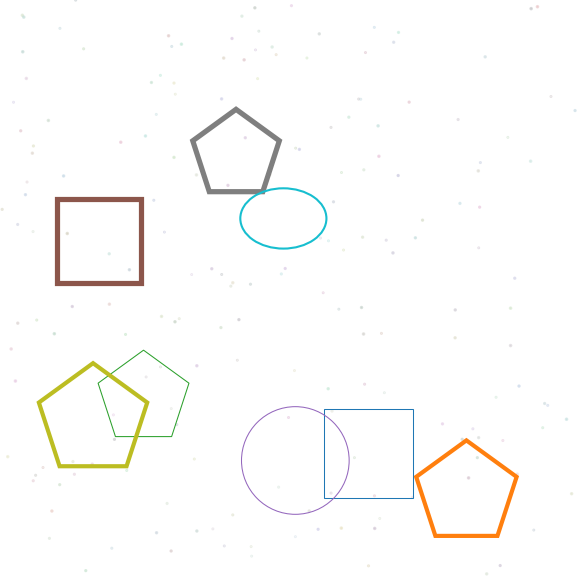[{"shape": "square", "thickness": 0.5, "radius": 0.38, "center": [0.639, 0.214]}, {"shape": "pentagon", "thickness": 2, "radius": 0.46, "center": [0.808, 0.145]}, {"shape": "pentagon", "thickness": 0.5, "radius": 0.41, "center": [0.249, 0.31]}, {"shape": "circle", "thickness": 0.5, "radius": 0.47, "center": [0.511, 0.202]}, {"shape": "square", "thickness": 2.5, "radius": 0.37, "center": [0.171, 0.582]}, {"shape": "pentagon", "thickness": 2.5, "radius": 0.39, "center": [0.409, 0.731]}, {"shape": "pentagon", "thickness": 2, "radius": 0.49, "center": [0.161, 0.272]}, {"shape": "oval", "thickness": 1, "radius": 0.37, "center": [0.491, 0.621]}]